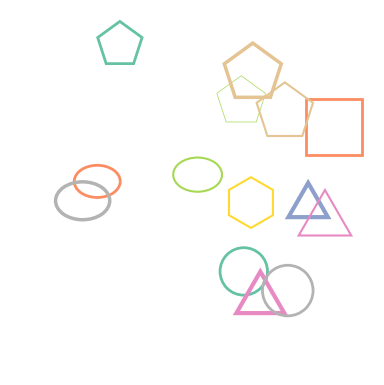[{"shape": "circle", "thickness": 2, "radius": 0.31, "center": [0.633, 0.295]}, {"shape": "pentagon", "thickness": 2, "radius": 0.3, "center": [0.311, 0.884]}, {"shape": "square", "thickness": 2, "radius": 0.36, "center": [0.868, 0.67]}, {"shape": "oval", "thickness": 2, "radius": 0.3, "center": [0.253, 0.529]}, {"shape": "triangle", "thickness": 3, "radius": 0.3, "center": [0.8, 0.466]}, {"shape": "triangle", "thickness": 1.5, "radius": 0.39, "center": [0.844, 0.428]}, {"shape": "triangle", "thickness": 3, "radius": 0.36, "center": [0.676, 0.223]}, {"shape": "pentagon", "thickness": 0.5, "radius": 0.33, "center": [0.626, 0.737]}, {"shape": "oval", "thickness": 1.5, "radius": 0.32, "center": [0.513, 0.546]}, {"shape": "hexagon", "thickness": 1.5, "radius": 0.33, "center": [0.652, 0.474]}, {"shape": "pentagon", "thickness": 2.5, "radius": 0.39, "center": [0.657, 0.81]}, {"shape": "pentagon", "thickness": 1.5, "radius": 0.39, "center": [0.74, 0.709]}, {"shape": "circle", "thickness": 2, "radius": 0.33, "center": [0.747, 0.245]}, {"shape": "oval", "thickness": 2.5, "radius": 0.35, "center": [0.215, 0.478]}]